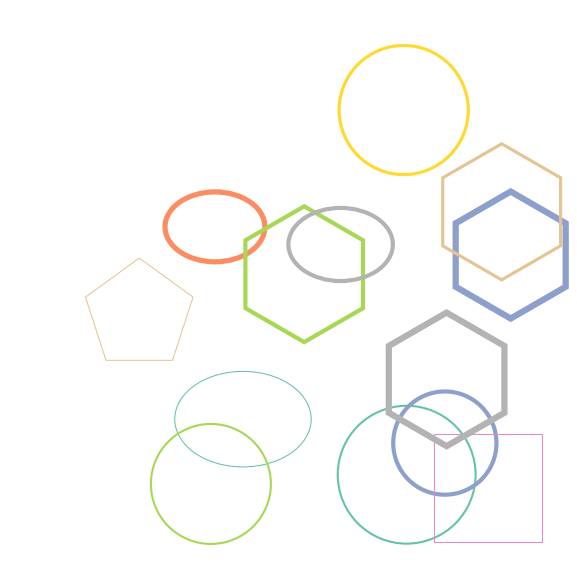[{"shape": "circle", "thickness": 1, "radius": 0.6, "center": [0.704, 0.177]}, {"shape": "oval", "thickness": 0.5, "radius": 0.59, "center": [0.421, 0.273]}, {"shape": "oval", "thickness": 2.5, "radius": 0.43, "center": [0.372, 0.606]}, {"shape": "hexagon", "thickness": 3, "radius": 0.55, "center": [0.884, 0.558]}, {"shape": "circle", "thickness": 2, "radius": 0.45, "center": [0.77, 0.232]}, {"shape": "square", "thickness": 0.5, "radius": 0.47, "center": [0.845, 0.154]}, {"shape": "circle", "thickness": 1, "radius": 0.52, "center": [0.365, 0.161]}, {"shape": "hexagon", "thickness": 2, "radius": 0.59, "center": [0.527, 0.524]}, {"shape": "circle", "thickness": 1.5, "radius": 0.56, "center": [0.699, 0.809]}, {"shape": "pentagon", "thickness": 0.5, "radius": 0.49, "center": [0.241, 0.454]}, {"shape": "hexagon", "thickness": 1.5, "radius": 0.59, "center": [0.869, 0.632]}, {"shape": "oval", "thickness": 2, "radius": 0.45, "center": [0.59, 0.576]}, {"shape": "hexagon", "thickness": 3, "radius": 0.58, "center": [0.773, 0.342]}]